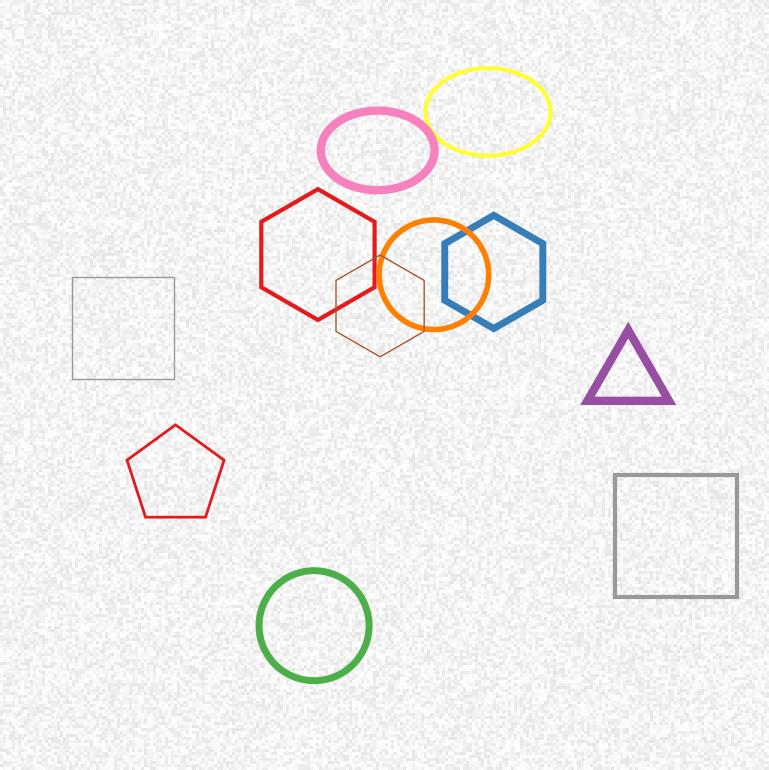[{"shape": "hexagon", "thickness": 1.5, "radius": 0.42, "center": [0.413, 0.669]}, {"shape": "pentagon", "thickness": 1, "radius": 0.33, "center": [0.228, 0.382]}, {"shape": "hexagon", "thickness": 2.5, "radius": 0.37, "center": [0.641, 0.647]}, {"shape": "circle", "thickness": 2.5, "radius": 0.36, "center": [0.408, 0.187]}, {"shape": "triangle", "thickness": 3, "radius": 0.31, "center": [0.816, 0.51]}, {"shape": "circle", "thickness": 2, "radius": 0.36, "center": [0.564, 0.643]}, {"shape": "oval", "thickness": 1.5, "radius": 0.41, "center": [0.634, 0.855]}, {"shape": "hexagon", "thickness": 0.5, "radius": 0.33, "center": [0.494, 0.603]}, {"shape": "oval", "thickness": 3, "radius": 0.37, "center": [0.491, 0.805]}, {"shape": "square", "thickness": 0.5, "radius": 0.33, "center": [0.16, 0.574]}, {"shape": "square", "thickness": 1.5, "radius": 0.4, "center": [0.878, 0.304]}]